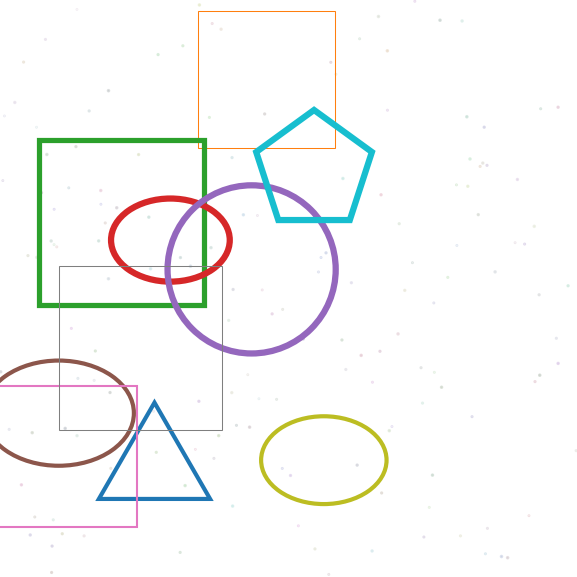[{"shape": "triangle", "thickness": 2, "radius": 0.56, "center": [0.267, 0.191]}, {"shape": "square", "thickness": 0.5, "radius": 0.59, "center": [0.461, 0.861]}, {"shape": "square", "thickness": 2.5, "radius": 0.71, "center": [0.21, 0.614]}, {"shape": "oval", "thickness": 3, "radius": 0.51, "center": [0.295, 0.583]}, {"shape": "circle", "thickness": 3, "radius": 0.73, "center": [0.436, 0.533]}, {"shape": "oval", "thickness": 2, "radius": 0.65, "center": [0.102, 0.284]}, {"shape": "square", "thickness": 1, "radius": 0.61, "center": [0.115, 0.209]}, {"shape": "square", "thickness": 0.5, "radius": 0.71, "center": [0.244, 0.397]}, {"shape": "oval", "thickness": 2, "radius": 0.54, "center": [0.561, 0.202]}, {"shape": "pentagon", "thickness": 3, "radius": 0.53, "center": [0.544, 0.703]}]